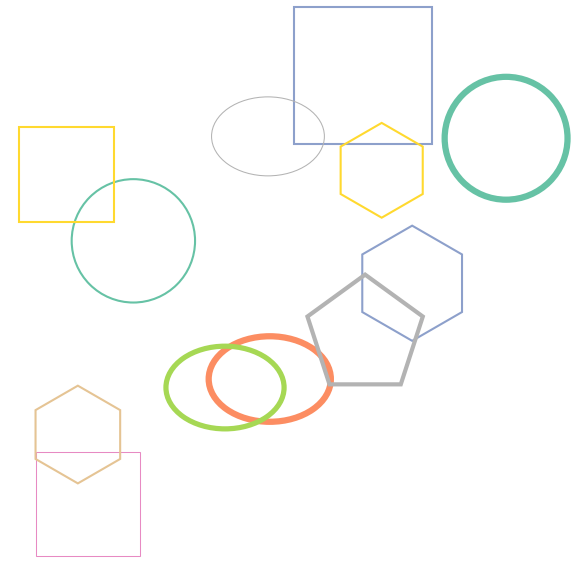[{"shape": "circle", "thickness": 3, "radius": 0.53, "center": [0.876, 0.76]}, {"shape": "circle", "thickness": 1, "radius": 0.53, "center": [0.231, 0.582]}, {"shape": "oval", "thickness": 3, "radius": 0.53, "center": [0.467, 0.343]}, {"shape": "square", "thickness": 1, "radius": 0.6, "center": [0.629, 0.868]}, {"shape": "hexagon", "thickness": 1, "radius": 0.5, "center": [0.714, 0.509]}, {"shape": "square", "thickness": 0.5, "radius": 0.45, "center": [0.153, 0.127]}, {"shape": "oval", "thickness": 2.5, "radius": 0.51, "center": [0.39, 0.328]}, {"shape": "hexagon", "thickness": 1, "radius": 0.41, "center": [0.661, 0.704]}, {"shape": "square", "thickness": 1, "radius": 0.41, "center": [0.115, 0.696]}, {"shape": "hexagon", "thickness": 1, "radius": 0.42, "center": [0.135, 0.247]}, {"shape": "oval", "thickness": 0.5, "radius": 0.49, "center": [0.464, 0.763]}, {"shape": "pentagon", "thickness": 2, "radius": 0.53, "center": [0.632, 0.419]}]